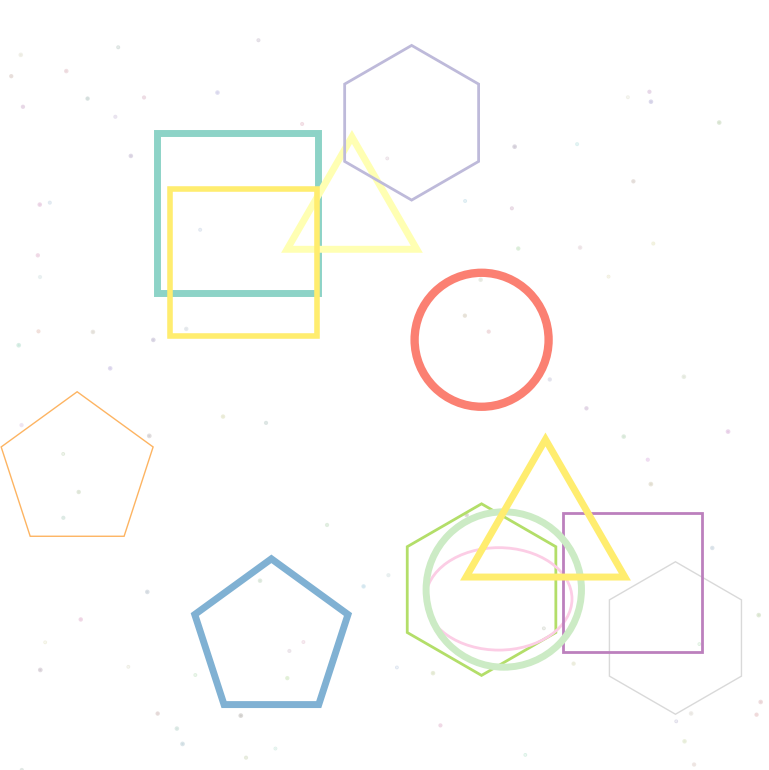[{"shape": "square", "thickness": 2.5, "radius": 0.52, "center": [0.308, 0.724]}, {"shape": "triangle", "thickness": 2.5, "radius": 0.49, "center": [0.457, 0.725]}, {"shape": "hexagon", "thickness": 1, "radius": 0.5, "center": [0.535, 0.841]}, {"shape": "circle", "thickness": 3, "radius": 0.44, "center": [0.625, 0.559]}, {"shape": "pentagon", "thickness": 2.5, "radius": 0.52, "center": [0.352, 0.17]}, {"shape": "pentagon", "thickness": 0.5, "radius": 0.52, "center": [0.1, 0.387]}, {"shape": "hexagon", "thickness": 1, "radius": 0.56, "center": [0.625, 0.234]}, {"shape": "oval", "thickness": 1, "radius": 0.48, "center": [0.648, 0.222]}, {"shape": "hexagon", "thickness": 0.5, "radius": 0.5, "center": [0.877, 0.171]}, {"shape": "square", "thickness": 1, "radius": 0.45, "center": [0.822, 0.244]}, {"shape": "circle", "thickness": 2.5, "radius": 0.5, "center": [0.654, 0.234]}, {"shape": "square", "thickness": 2, "radius": 0.48, "center": [0.316, 0.659]}, {"shape": "triangle", "thickness": 2.5, "radius": 0.6, "center": [0.708, 0.31]}]